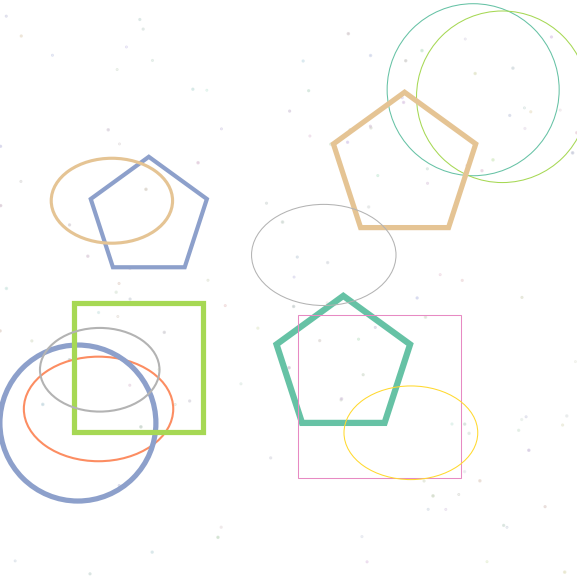[{"shape": "pentagon", "thickness": 3, "radius": 0.61, "center": [0.594, 0.365]}, {"shape": "circle", "thickness": 0.5, "radius": 0.74, "center": [0.819, 0.844]}, {"shape": "oval", "thickness": 1, "radius": 0.65, "center": [0.171, 0.291]}, {"shape": "circle", "thickness": 2.5, "radius": 0.68, "center": [0.135, 0.267]}, {"shape": "pentagon", "thickness": 2, "radius": 0.53, "center": [0.258, 0.622]}, {"shape": "square", "thickness": 0.5, "radius": 0.71, "center": [0.657, 0.312]}, {"shape": "square", "thickness": 2.5, "radius": 0.56, "center": [0.24, 0.363]}, {"shape": "circle", "thickness": 0.5, "radius": 0.74, "center": [0.87, 0.832]}, {"shape": "oval", "thickness": 0.5, "radius": 0.58, "center": [0.711, 0.25]}, {"shape": "pentagon", "thickness": 2.5, "radius": 0.65, "center": [0.701, 0.71]}, {"shape": "oval", "thickness": 1.5, "radius": 0.53, "center": [0.194, 0.652]}, {"shape": "oval", "thickness": 0.5, "radius": 0.63, "center": [0.561, 0.558]}, {"shape": "oval", "thickness": 1, "radius": 0.52, "center": [0.173, 0.359]}]